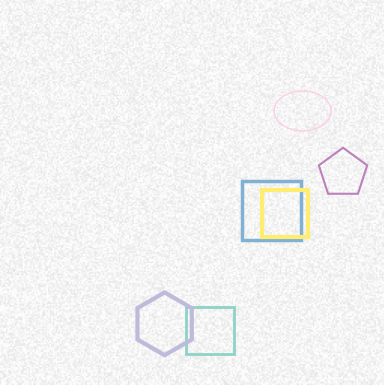[{"shape": "square", "thickness": 2, "radius": 0.31, "center": [0.545, 0.141]}, {"shape": "hexagon", "thickness": 3, "radius": 0.41, "center": [0.428, 0.159]}, {"shape": "square", "thickness": 2.5, "radius": 0.38, "center": [0.705, 0.454]}, {"shape": "oval", "thickness": 1, "radius": 0.37, "center": [0.786, 0.712]}, {"shape": "pentagon", "thickness": 1.5, "radius": 0.33, "center": [0.891, 0.55]}, {"shape": "square", "thickness": 3, "radius": 0.3, "center": [0.74, 0.445]}]